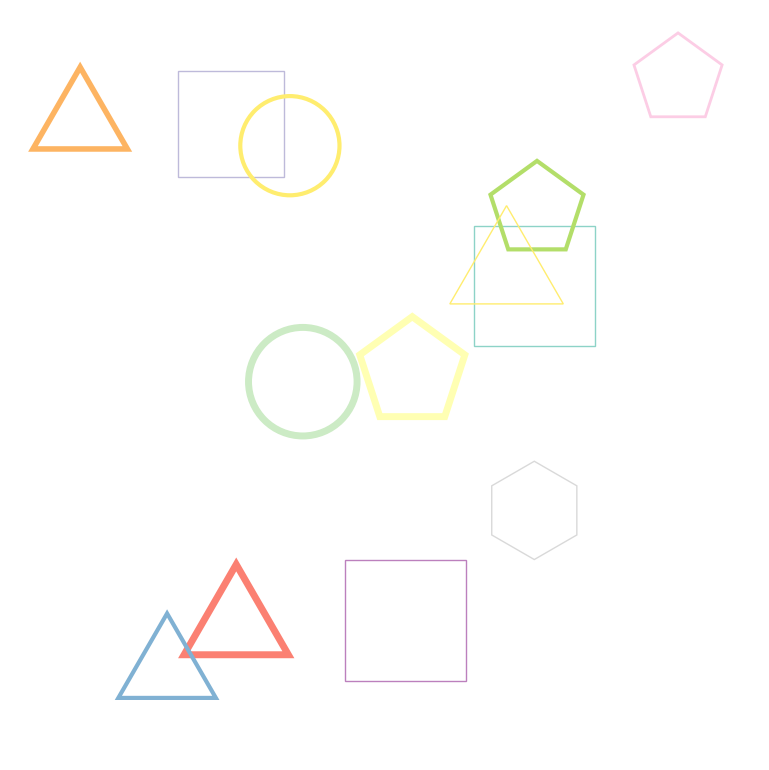[{"shape": "square", "thickness": 0.5, "radius": 0.39, "center": [0.694, 0.628]}, {"shape": "pentagon", "thickness": 2.5, "radius": 0.36, "center": [0.535, 0.517]}, {"shape": "square", "thickness": 0.5, "radius": 0.34, "center": [0.3, 0.839]}, {"shape": "triangle", "thickness": 2.5, "radius": 0.39, "center": [0.307, 0.189]}, {"shape": "triangle", "thickness": 1.5, "radius": 0.37, "center": [0.217, 0.13]}, {"shape": "triangle", "thickness": 2, "radius": 0.35, "center": [0.104, 0.842]}, {"shape": "pentagon", "thickness": 1.5, "radius": 0.32, "center": [0.697, 0.728]}, {"shape": "pentagon", "thickness": 1, "radius": 0.3, "center": [0.881, 0.897]}, {"shape": "hexagon", "thickness": 0.5, "radius": 0.32, "center": [0.694, 0.337]}, {"shape": "square", "thickness": 0.5, "radius": 0.39, "center": [0.526, 0.195]}, {"shape": "circle", "thickness": 2.5, "radius": 0.35, "center": [0.393, 0.504]}, {"shape": "circle", "thickness": 1.5, "radius": 0.32, "center": [0.376, 0.811]}, {"shape": "triangle", "thickness": 0.5, "radius": 0.43, "center": [0.658, 0.648]}]